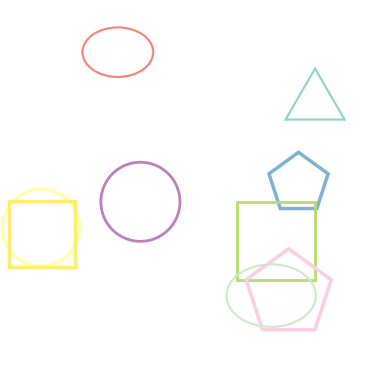[{"shape": "triangle", "thickness": 1.5, "radius": 0.44, "center": [0.818, 0.734]}, {"shape": "circle", "thickness": 2.5, "radius": 0.5, "center": [0.107, 0.409]}, {"shape": "oval", "thickness": 1.5, "radius": 0.46, "center": [0.306, 0.865]}, {"shape": "pentagon", "thickness": 2.5, "radius": 0.4, "center": [0.775, 0.524]}, {"shape": "square", "thickness": 2, "radius": 0.51, "center": [0.716, 0.375]}, {"shape": "pentagon", "thickness": 2.5, "radius": 0.58, "center": [0.75, 0.238]}, {"shape": "circle", "thickness": 2, "radius": 0.51, "center": [0.365, 0.476]}, {"shape": "oval", "thickness": 1.5, "radius": 0.58, "center": [0.704, 0.232]}, {"shape": "square", "thickness": 2.5, "radius": 0.43, "center": [0.109, 0.392]}]